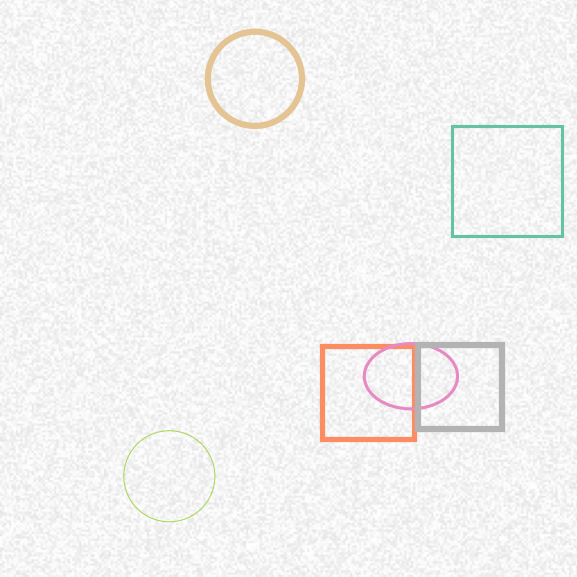[{"shape": "square", "thickness": 1.5, "radius": 0.48, "center": [0.879, 0.686]}, {"shape": "square", "thickness": 2.5, "radius": 0.4, "center": [0.637, 0.319]}, {"shape": "oval", "thickness": 1.5, "radius": 0.4, "center": [0.712, 0.348]}, {"shape": "circle", "thickness": 0.5, "radius": 0.39, "center": [0.293, 0.174]}, {"shape": "circle", "thickness": 3, "radius": 0.41, "center": [0.441, 0.863]}, {"shape": "square", "thickness": 3, "radius": 0.36, "center": [0.797, 0.328]}]